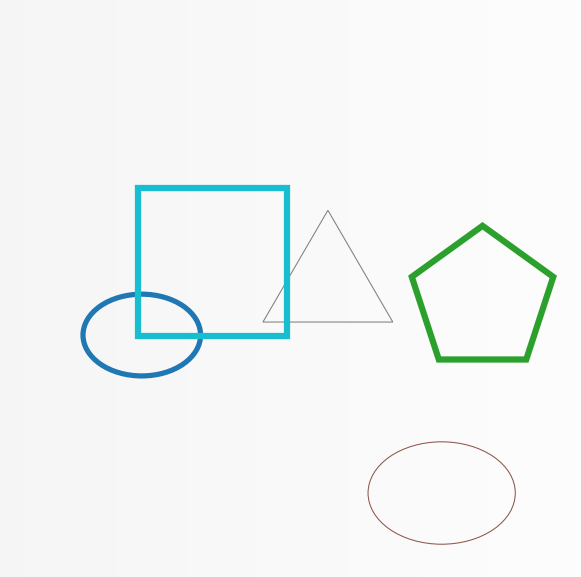[{"shape": "oval", "thickness": 2.5, "radius": 0.51, "center": [0.244, 0.419]}, {"shape": "pentagon", "thickness": 3, "radius": 0.64, "center": [0.83, 0.48]}, {"shape": "oval", "thickness": 0.5, "radius": 0.63, "center": [0.76, 0.145]}, {"shape": "triangle", "thickness": 0.5, "radius": 0.65, "center": [0.564, 0.506]}, {"shape": "square", "thickness": 3, "radius": 0.64, "center": [0.366, 0.545]}]